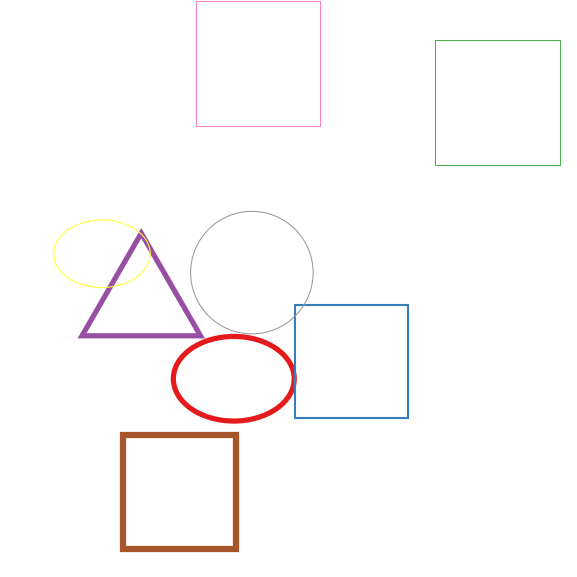[{"shape": "oval", "thickness": 2.5, "radius": 0.52, "center": [0.405, 0.343]}, {"shape": "square", "thickness": 1, "radius": 0.49, "center": [0.609, 0.374]}, {"shape": "square", "thickness": 0.5, "radius": 0.54, "center": [0.862, 0.822]}, {"shape": "triangle", "thickness": 2.5, "radius": 0.59, "center": [0.245, 0.477]}, {"shape": "oval", "thickness": 0.5, "radius": 0.42, "center": [0.177, 0.56]}, {"shape": "square", "thickness": 3, "radius": 0.49, "center": [0.311, 0.147]}, {"shape": "square", "thickness": 0.5, "radius": 0.54, "center": [0.446, 0.889]}, {"shape": "circle", "thickness": 0.5, "radius": 0.53, "center": [0.436, 0.527]}]